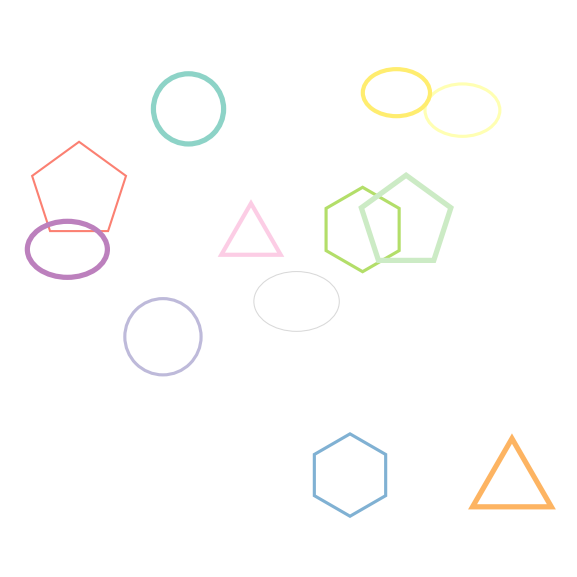[{"shape": "circle", "thickness": 2.5, "radius": 0.3, "center": [0.326, 0.811]}, {"shape": "oval", "thickness": 1.5, "radius": 0.32, "center": [0.801, 0.808]}, {"shape": "circle", "thickness": 1.5, "radius": 0.33, "center": [0.282, 0.416]}, {"shape": "pentagon", "thickness": 1, "radius": 0.43, "center": [0.137, 0.668]}, {"shape": "hexagon", "thickness": 1.5, "radius": 0.36, "center": [0.606, 0.177]}, {"shape": "triangle", "thickness": 2.5, "radius": 0.39, "center": [0.887, 0.161]}, {"shape": "hexagon", "thickness": 1.5, "radius": 0.37, "center": [0.628, 0.602]}, {"shape": "triangle", "thickness": 2, "radius": 0.3, "center": [0.435, 0.588]}, {"shape": "oval", "thickness": 0.5, "radius": 0.37, "center": [0.514, 0.477]}, {"shape": "oval", "thickness": 2.5, "radius": 0.35, "center": [0.117, 0.567]}, {"shape": "pentagon", "thickness": 2.5, "radius": 0.41, "center": [0.703, 0.614]}, {"shape": "oval", "thickness": 2, "radius": 0.29, "center": [0.686, 0.839]}]